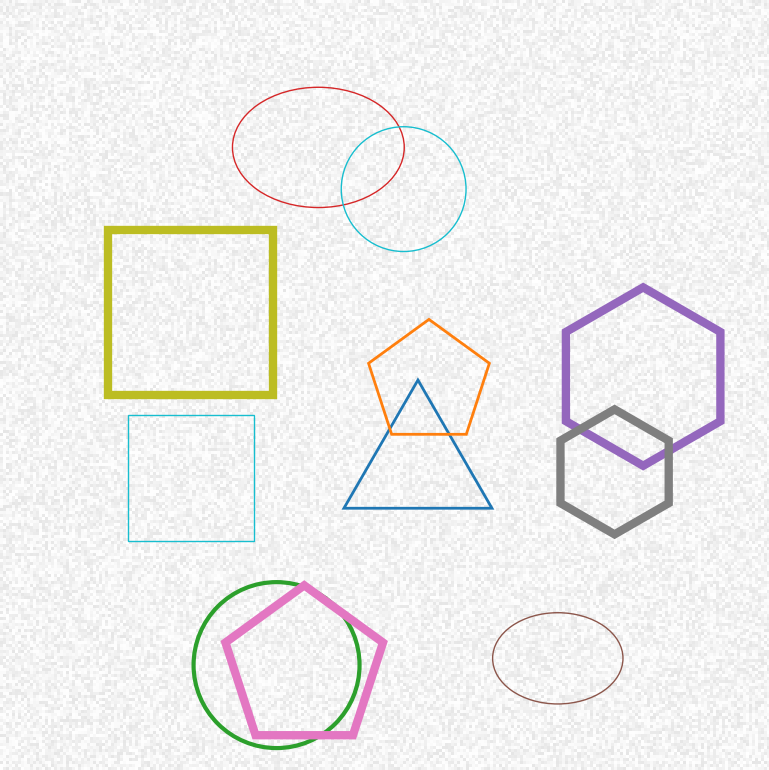[{"shape": "triangle", "thickness": 1, "radius": 0.55, "center": [0.543, 0.395]}, {"shape": "pentagon", "thickness": 1, "radius": 0.41, "center": [0.557, 0.503]}, {"shape": "circle", "thickness": 1.5, "radius": 0.54, "center": [0.359, 0.136]}, {"shape": "oval", "thickness": 0.5, "radius": 0.56, "center": [0.413, 0.809]}, {"shape": "hexagon", "thickness": 3, "radius": 0.58, "center": [0.835, 0.511]}, {"shape": "oval", "thickness": 0.5, "radius": 0.42, "center": [0.724, 0.145]}, {"shape": "pentagon", "thickness": 3, "radius": 0.54, "center": [0.395, 0.132]}, {"shape": "hexagon", "thickness": 3, "radius": 0.41, "center": [0.798, 0.387]}, {"shape": "square", "thickness": 3, "radius": 0.54, "center": [0.247, 0.594]}, {"shape": "circle", "thickness": 0.5, "radius": 0.41, "center": [0.524, 0.754]}, {"shape": "square", "thickness": 0.5, "radius": 0.41, "center": [0.248, 0.379]}]